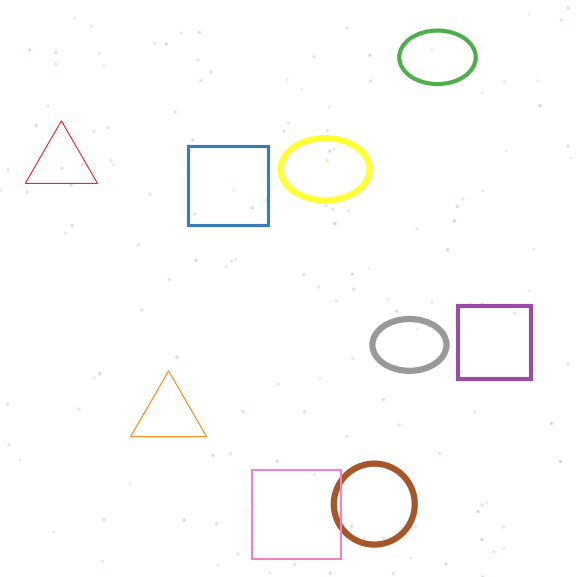[{"shape": "triangle", "thickness": 0.5, "radius": 0.36, "center": [0.106, 0.718]}, {"shape": "square", "thickness": 1.5, "radius": 0.34, "center": [0.395, 0.678]}, {"shape": "oval", "thickness": 2, "radius": 0.33, "center": [0.758, 0.9]}, {"shape": "square", "thickness": 2, "radius": 0.32, "center": [0.856, 0.406]}, {"shape": "triangle", "thickness": 0.5, "radius": 0.38, "center": [0.292, 0.281]}, {"shape": "oval", "thickness": 3, "radius": 0.39, "center": [0.563, 0.706]}, {"shape": "circle", "thickness": 3, "radius": 0.35, "center": [0.648, 0.126]}, {"shape": "square", "thickness": 1, "radius": 0.39, "center": [0.513, 0.109]}, {"shape": "oval", "thickness": 3, "radius": 0.32, "center": [0.709, 0.402]}]